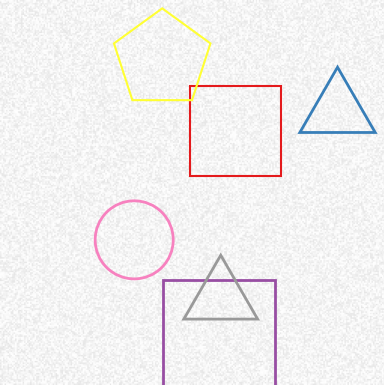[{"shape": "square", "thickness": 1.5, "radius": 0.59, "center": [0.612, 0.66]}, {"shape": "triangle", "thickness": 2, "radius": 0.57, "center": [0.877, 0.712]}, {"shape": "square", "thickness": 2, "radius": 0.73, "center": [0.569, 0.126]}, {"shape": "pentagon", "thickness": 1.5, "radius": 0.66, "center": [0.421, 0.846]}, {"shape": "circle", "thickness": 2, "radius": 0.51, "center": [0.349, 0.377]}, {"shape": "triangle", "thickness": 2, "radius": 0.55, "center": [0.573, 0.227]}]